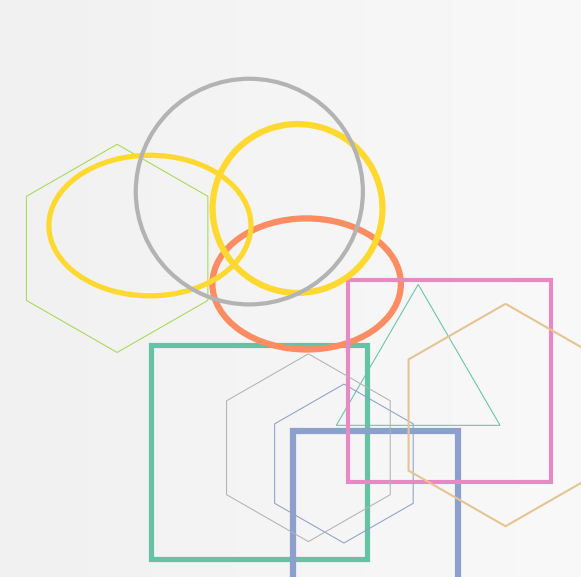[{"shape": "square", "thickness": 2.5, "radius": 0.93, "center": [0.446, 0.217]}, {"shape": "triangle", "thickness": 0.5, "radius": 0.81, "center": [0.719, 0.344]}, {"shape": "oval", "thickness": 3, "radius": 0.81, "center": [0.528, 0.507]}, {"shape": "square", "thickness": 3, "radius": 0.71, "center": [0.646, 0.111]}, {"shape": "hexagon", "thickness": 0.5, "radius": 0.69, "center": [0.592, 0.196]}, {"shape": "square", "thickness": 2, "radius": 0.87, "center": [0.774, 0.339]}, {"shape": "hexagon", "thickness": 0.5, "radius": 0.9, "center": [0.202, 0.569]}, {"shape": "oval", "thickness": 2.5, "radius": 0.87, "center": [0.258, 0.609]}, {"shape": "circle", "thickness": 3, "radius": 0.73, "center": [0.512, 0.638]}, {"shape": "hexagon", "thickness": 1, "radius": 0.96, "center": [0.87, 0.28]}, {"shape": "hexagon", "thickness": 0.5, "radius": 0.81, "center": [0.531, 0.224]}, {"shape": "circle", "thickness": 2, "radius": 0.98, "center": [0.429, 0.667]}]